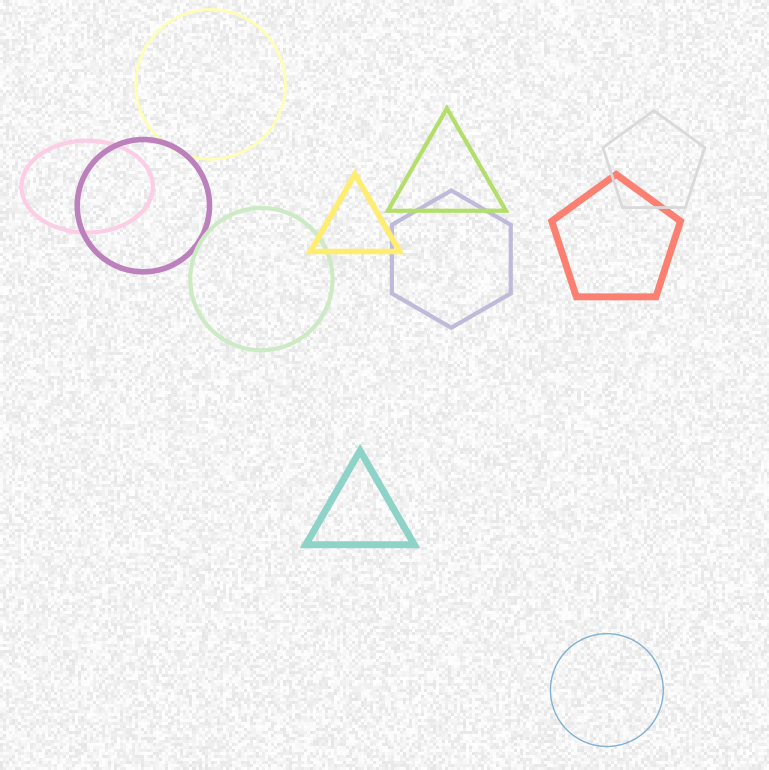[{"shape": "triangle", "thickness": 2.5, "radius": 0.41, "center": [0.468, 0.333]}, {"shape": "circle", "thickness": 1, "radius": 0.49, "center": [0.273, 0.89]}, {"shape": "hexagon", "thickness": 1.5, "radius": 0.45, "center": [0.586, 0.663]}, {"shape": "pentagon", "thickness": 2.5, "radius": 0.44, "center": [0.8, 0.686]}, {"shape": "circle", "thickness": 0.5, "radius": 0.37, "center": [0.788, 0.104]}, {"shape": "triangle", "thickness": 1.5, "radius": 0.44, "center": [0.58, 0.771]}, {"shape": "oval", "thickness": 1.5, "radius": 0.43, "center": [0.113, 0.758]}, {"shape": "pentagon", "thickness": 1, "radius": 0.35, "center": [0.849, 0.787]}, {"shape": "circle", "thickness": 2, "radius": 0.43, "center": [0.186, 0.733]}, {"shape": "circle", "thickness": 1.5, "radius": 0.46, "center": [0.339, 0.638]}, {"shape": "triangle", "thickness": 2, "radius": 0.33, "center": [0.461, 0.707]}]